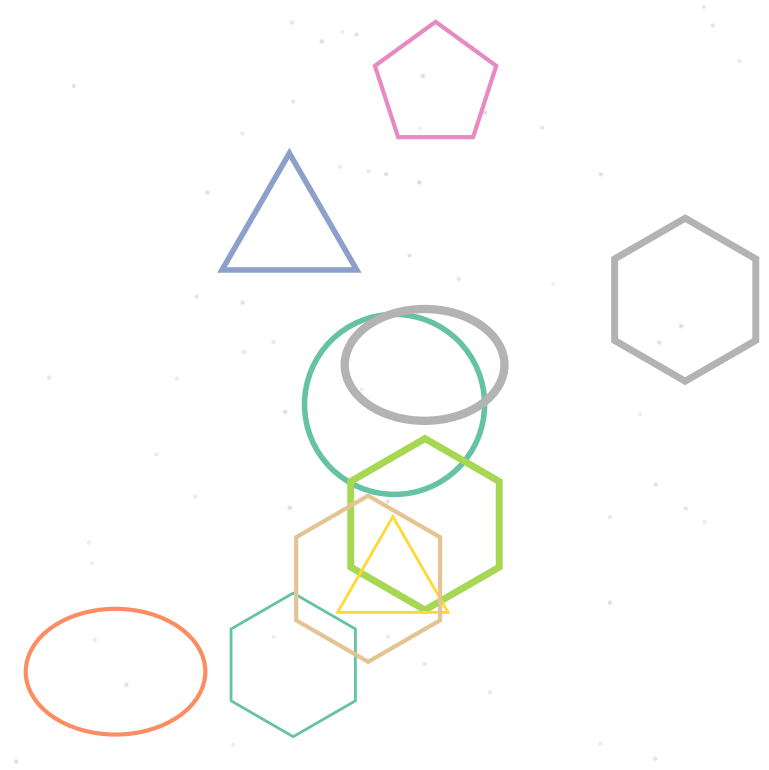[{"shape": "hexagon", "thickness": 1, "radius": 0.47, "center": [0.381, 0.137]}, {"shape": "circle", "thickness": 2, "radius": 0.58, "center": [0.512, 0.475]}, {"shape": "oval", "thickness": 1.5, "radius": 0.58, "center": [0.15, 0.128]}, {"shape": "triangle", "thickness": 2, "radius": 0.51, "center": [0.376, 0.7]}, {"shape": "pentagon", "thickness": 1.5, "radius": 0.41, "center": [0.566, 0.889]}, {"shape": "hexagon", "thickness": 2.5, "radius": 0.56, "center": [0.552, 0.319]}, {"shape": "triangle", "thickness": 1, "radius": 0.41, "center": [0.51, 0.246]}, {"shape": "hexagon", "thickness": 1.5, "radius": 0.54, "center": [0.478, 0.248]}, {"shape": "hexagon", "thickness": 2.5, "radius": 0.53, "center": [0.89, 0.611]}, {"shape": "oval", "thickness": 3, "radius": 0.52, "center": [0.551, 0.526]}]